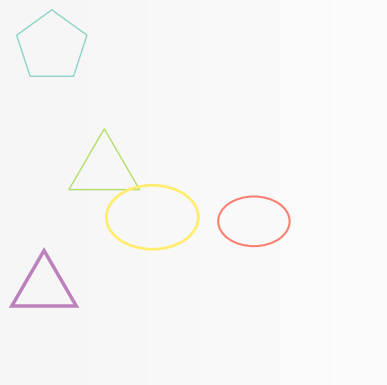[{"shape": "pentagon", "thickness": 1, "radius": 0.48, "center": [0.134, 0.879]}, {"shape": "oval", "thickness": 1.5, "radius": 0.46, "center": [0.655, 0.425]}, {"shape": "triangle", "thickness": 1, "radius": 0.53, "center": [0.269, 0.56]}, {"shape": "triangle", "thickness": 2.5, "radius": 0.48, "center": [0.114, 0.253]}, {"shape": "oval", "thickness": 2, "radius": 0.59, "center": [0.393, 0.436]}]